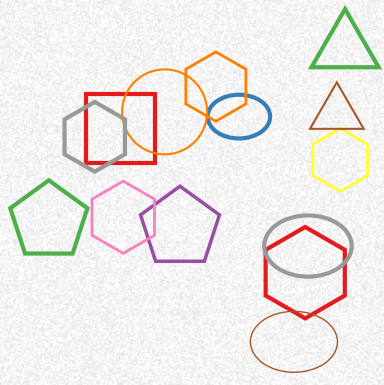[{"shape": "square", "thickness": 3, "radius": 0.45, "center": [0.314, 0.666]}, {"shape": "hexagon", "thickness": 3, "radius": 0.59, "center": [0.793, 0.292]}, {"shape": "oval", "thickness": 3, "radius": 0.41, "center": [0.621, 0.697]}, {"shape": "pentagon", "thickness": 3, "radius": 0.53, "center": [0.127, 0.427]}, {"shape": "triangle", "thickness": 3, "radius": 0.5, "center": [0.896, 0.876]}, {"shape": "pentagon", "thickness": 2.5, "radius": 0.54, "center": [0.468, 0.409]}, {"shape": "hexagon", "thickness": 2, "radius": 0.45, "center": [0.561, 0.775]}, {"shape": "circle", "thickness": 1.5, "radius": 0.55, "center": [0.428, 0.709]}, {"shape": "hexagon", "thickness": 2, "radius": 0.41, "center": [0.884, 0.585]}, {"shape": "triangle", "thickness": 1.5, "radius": 0.4, "center": [0.875, 0.706]}, {"shape": "oval", "thickness": 1, "radius": 0.57, "center": [0.763, 0.112]}, {"shape": "hexagon", "thickness": 2, "radius": 0.47, "center": [0.32, 0.436]}, {"shape": "oval", "thickness": 3, "radius": 0.57, "center": [0.8, 0.361]}, {"shape": "hexagon", "thickness": 3, "radius": 0.45, "center": [0.246, 0.645]}]